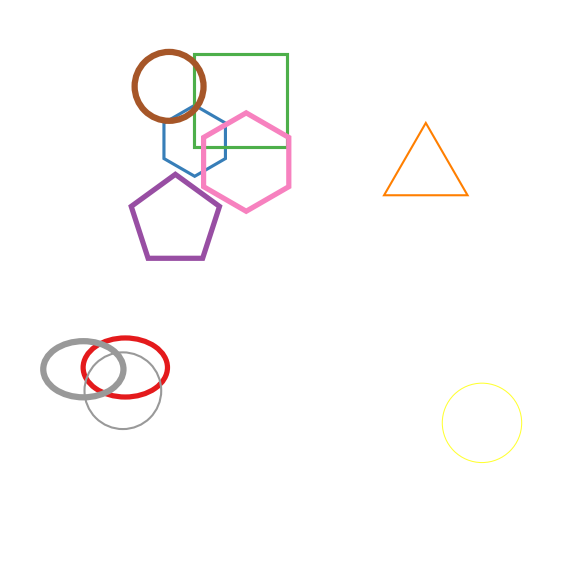[{"shape": "oval", "thickness": 2.5, "radius": 0.37, "center": [0.217, 0.363]}, {"shape": "hexagon", "thickness": 1.5, "radius": 0.31, "center": [0.337, 0.755]}, {"shape": "square", "thickness": 1.5, "radius": 0.4, "center": [0.417, 0.825]}, {"shape": "pentagon", "thickness": 2.5, "radius": 0.4, "center": [0.304, 0.617]}, {"shape": "triangle", "thickness": 1, "radius": 0.42, "center": [0.737, 0.703]}, {"shape": "circle", "thickness": 0.5, "radius": 0.34, "center": [0.835, 0.267]}, {"shape": "circle", "thickness": 3, "radius": 0.3, "center": [0.293, 0.85]}, {"shape": "hexagon", "thickness": 2.5, "radius": 0.43, "center": [0.426, 0.719]}, {"shape": "circle", "thickness": 1, "radius": 0.33, "center": [0.213, 0.323]}, {"shape": "oval", "thickness": 3, "radius": 0.35, "center": [0.144, 0.36]}]